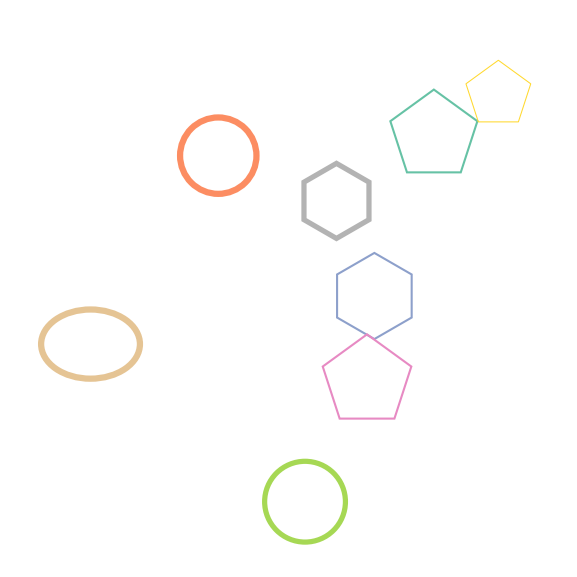[{"shape": "pentagon", "thickness": 1, "radius": 0.4, "center": [0.751, 0.765]}, {"shape": "circle", "thickness": 3, "radius": 0.33, "center": [0.378, 0.73]}, {"shape": "hexagon", "thickness": 1, "radius": 0.37, "center": [0.648, 0.487]}, {"shape": "pentagon", "thickness": 1, "radius": 0.4, "center": [0.636, 0.34]}, {"shape": "circle", "thickness": 2.5, "radius": 0.35, "center": [0.528, 0.13]}, {"shape": "pentagon", "thickness": 0.5, "radius": 0.29, "center": [0.863, 0.836]}, {"shape": "oval", "thickness": 3, "radius": 0.43, "center": [0.157, 0.403]}, {"shape": "hexagon", "thickness": 2.5, "radius": 0.32, "center": [0.583, 0.651]}]